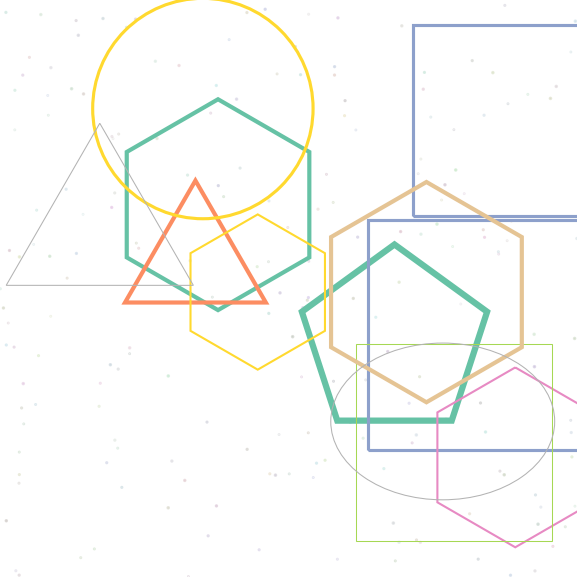[{"shape": "hexagon", "thickness": 2, "radius": 0.91, "center": [0.378, 0.645]}, {"shape": "pentagon", "thickness": 3, "radius": 0.84, "center": [0.683, 0.407]}, {"shape": "triangle", "thickness": 2, "radius": 0.7, "center": [0.338, 0.546]}, {"shape": "square", "thickness": 1.5, "radius": 1.0, "center": [0.836, 0.418]}, {"shape": "square", "thickness": 1.5, "radius": 0.82, "center": [0.88, 0.791]}, {"shape": "hexagon", "thickness": 1, "radius": 0.78, "center": [0.892, 0.207]}, {"shape": "square", "thickness": 0.5, "radius": 0.85, "center": [0.787, 0.233]}, {"shape": "circle", "thickness": 1.5, "radius": 0.95, "center": [0.351, 0.811]}, {"shape": "hexagon", "thickness": 1, "radius": 0.67, "center": [0.446, 0.493]}, {"shape": "hexagon", "thickness": 2, "radius": 0.95, "center": [0.738, 0.493]}, {"shape": "triangle", "thickness": 0.5, "radius": 0.94, "center": [0.173, 0.599]}, {"shape": "oval", "thickness": 0.5, "radius": 0.97, "center": [0.767, 0.269]}]